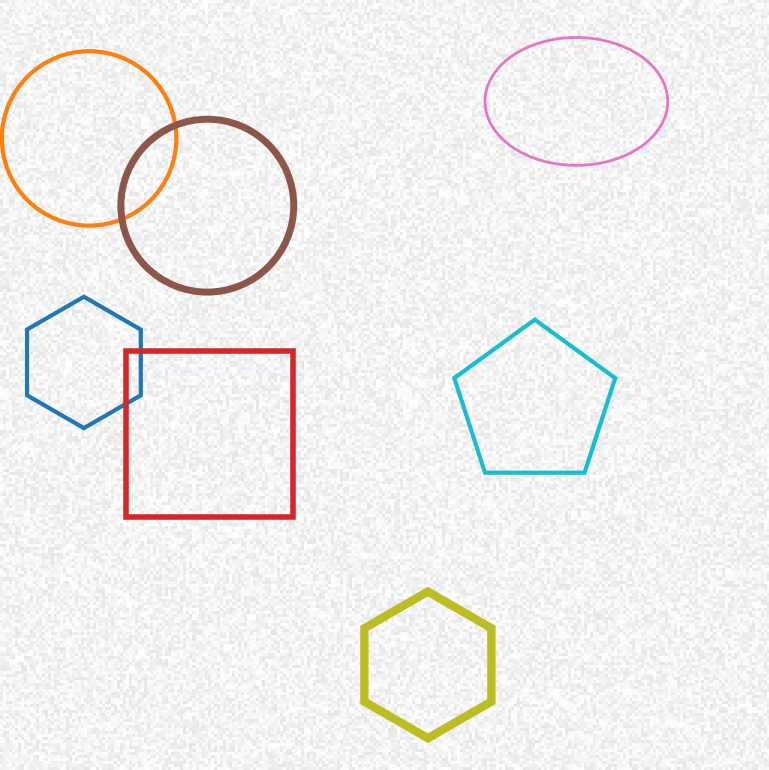[{"shape": "hexagon", "thickness": 1.5, "radius": 0.43, "center": [0.109, 0.529]}, {"shape": "circle", "thickness": 1.5, "radius": 0.57, "center": [0.116, 0.82]}, {"shape": "square", "thickness": 2, "radius": 0.54, "center": [0.272, 0.436]}, {"shape": "circle", "thickness": 2.5, "radius": 0.56, "center": [0.269, 0.733]}, {"shape": "oval", "thickness": 1, "radius": 0.59, "center": [0.748, 0.868]}, {"shape": "hexagon", "thickness": 3, "radius": 0.48, "center": [0.556, 0.136]}, {"shape": "pentagon", "thickness": 1.5, "radius": 0.55, "center": [0.695, 0.475]}]